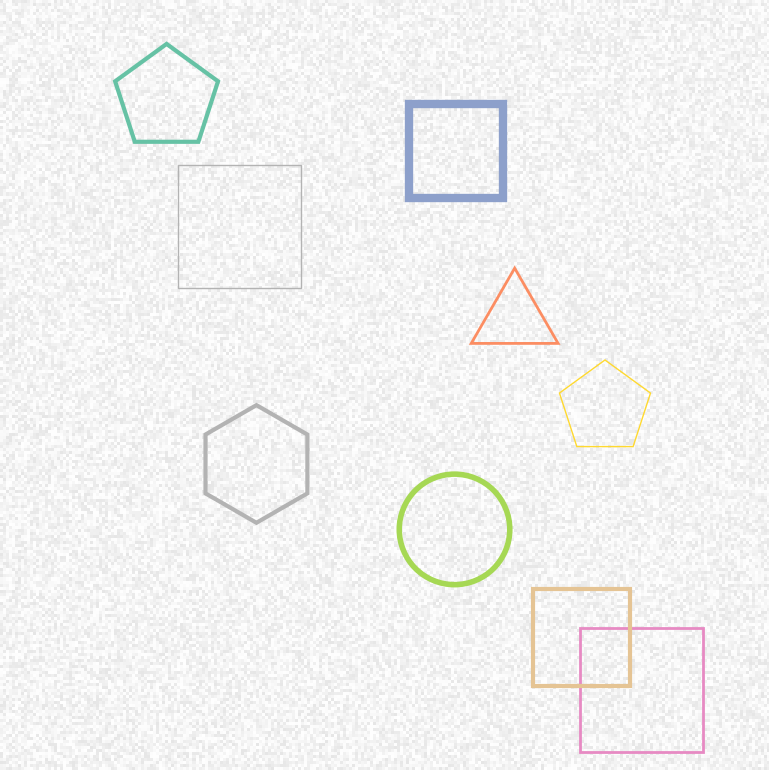[{"shape": "pentagon", "thickness": 1.5, "radius": 0.35, "center": [0.216, 0.873]}, {"shape": "triangle", "thickness": 1, "radius": 0.33, "center": [0.668, 0.587]}, {"shape": "square", "thickness": 3, "radius": 0.31, "center": [0.592, 0.804]}, {"shape": "square", "thickness": 1, "radius": 0.4, "center": [0.833, 0.103]}, {"shape": "circle", "thickness": 2, "radius": 0.36, "center": [0.59, 0.312]}, {"shape": "pentagon", "thickness": 0.5, "radius": 0.31, "center": [0.786, 0.47]}, {"shape": "square", "thickness": 1.5, "radius": 0.32, "center": [0.755, 0.173]}, {"shape": "square", "thickness": 0.5, "radius": 0.4, "center": [0.311, 0.706]}, {"shape": "hexagon", "thickness": 1.5, "radius": 0.38, "center": [0.333, 0.397]}]